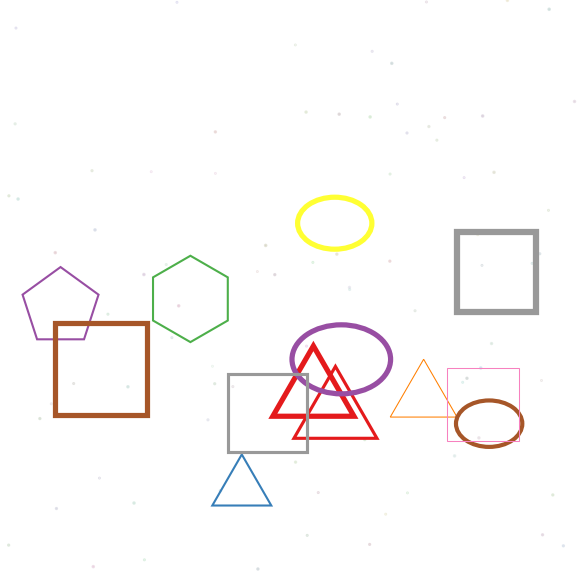[{"shape": "triangle", "thickness": 2.5, "radius": 0.41, "center": [0.543, 0.319]}, {"shape": "triangle", "thickness": 1.5, "radius": 0.41, "center": [0.581, 0.282]}, {"shape": "triangle", "thickness": 1, "radius": 0.29, "center": [0.419, 0.153]}, {"shape": "hexagon", "thickness": 1, "radius": 0.37, "center": [0.33, 0.481]}, {"shape": "oval", "thickness": 2.5, "radius": 0.43, "center": [0.591, 0.377]}, {"shape": "pentagon", "thickness": 1, "radius": 0.35, "center": [0.105, 0.468]}, {"shape": "triangle", "thickness": 0.5, "radius": 0.33, "center": [0.734, 0.31]}, {"shape": "oval", "thickness": 2.5, "radius": 0.32, "center": [0.58, 0.613]}, {"shape": "oval", "thickness": 2, "radius": 0.29, "center": [0.847, 0.265]}, {"shape": "square", "thickness": 2.5, "radius": 0.4, "center": [0.174, 0.361]}, {"shape": "square", "thickness": 0.5, "radius": 0.31, "center": [0.836, 0.299]}, {"shape": "square", "thickness": 1.5, "radius": 0.34, "center": [0.463, 0.284]}, {"shape": "square", "thickness": 3, "radius": 0.34, "center": [0.86, 0.528]}]